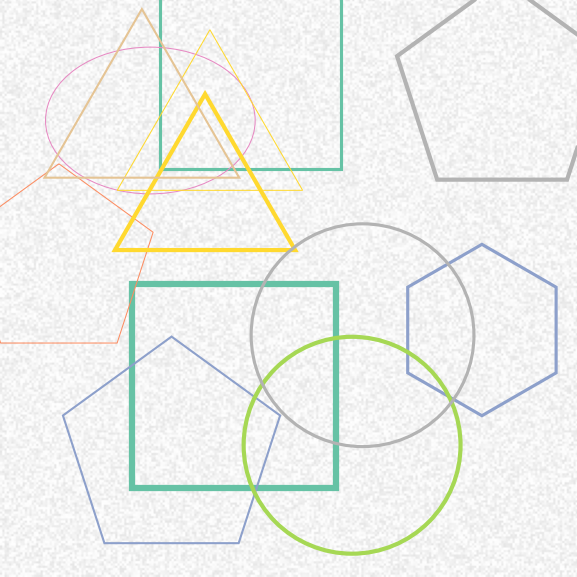[{"shape": "square", "thickness": 1.5, "radius": 0.78, "center": [0.434, 0.864]}, {"shape": "square", "thickness": 3, "radius": 0.88, "center": [0.406, 0.33]}, {"shape": "pentagon", "thickness": 0.5, "radius": 0.86, "center": [0.102, 0.544]}, {"shape": "hexagon", "thickness": 1.5, "radius": 0.74, "center": [0.834, 0.428]}, {"shape": "pentagon", "thickness": 1, "radius": 0.99, "center": [0.297, 0.219]}, {"shape": "oval", "thickness": 0.5, "radius": 0.91, "center": [0.26, 0.79]}, {"shape": "circle", "thickness": 2, "radius": 0.94, "center": [0.61, 0.228]}, {"shape": "triangle", "thickness": 2, "radius": 0.9, "center": [0.355, 0.656]}, {"shape": "triangle", "thickness": 0.5, "radius": 0.93, "center": [0.363, 0.762]}, {"shape": "triangle", "thickness": 1, "radius": 0.97, "center": [0.246, 0.789]}, {"shape": "circle", "thickness": 1.5, "radius": 0.96, "center": [0.628, 0.419]}, {"shape": "pentagon", "thickness": 2, "radius": 0.96, "center": [0.869, 0.843]}]